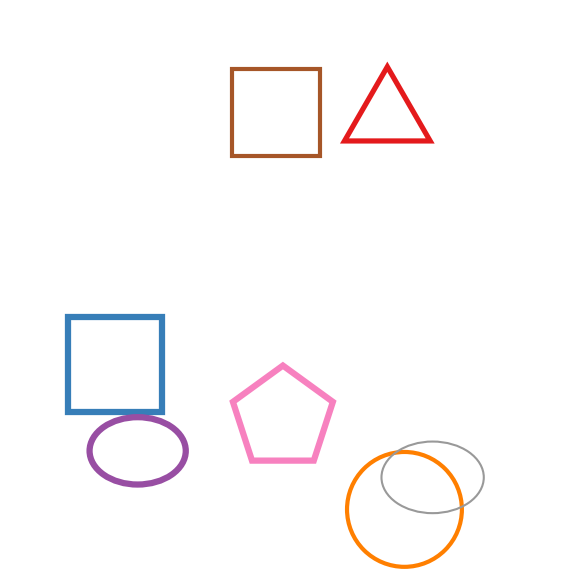[{"shape": "triangle", "thickness": 2.5, "radius": 0.43, "center": [0.671, 0.798]}, {"shape": "square", "thickness": 3, "radius": 0.41, "center": [0.199, 0.368]}, {"shape": "oval", "thickness": 3, "radius": 0.42, "center": [0.238, 0.218]}, {"shape": "circle", "thickness": 2, "radius": 0.5, "center": [0.7, 0.117]}, {"shape": "square", "thickness": 2, "radius": 0.38, "center": [0.478, 0.805]}, {"shape": "pentagon", "thickness": 3, "radius": 0.45, "center": [0.49, 0.275]}, {"shape": "oval", "thickness": 1, "radius": 0.44, "center": [0.749, 0.173]}]